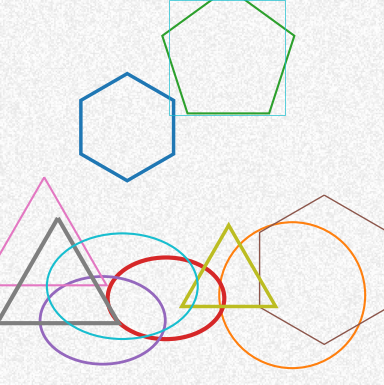[{"shape": "hexagon", "thickness": 2.5, "radius": 0.7, "center": [0.33, 0.67]}, {"shape": "circle", "thickness": 1.5, "radius": 0.95, "center": [0.759, 0.233]}, {"shape": "pentagon", "thickness": 1.5, "radius": 0.9, "center": [0.593, 0.851]}, {"shape": "oval", "thickness": 3, "radius": 0.76, "center": [0.431, 0.225]}, {"shape": "oval", "thickness": 2, "radius": 0.81, "center": [0.267, 0.168]}, {"shape": "hexagon", "thickness": 1, "radius": 0.97, "center": [0.842, 0.299]}, {"shape": "triangle", "thickness": 1.5, "radius": 0.94, "center": [0.115, 0.352]}, {"shape": "triangle", "thickness": 3, "radius": 0.91, "center": [0.15, 0.252]}, {"shape": "triangle", "thickness": 2.5, "radius": 0.7, "center": [0.594, 0.274]}, {"shape": "square", "thickness": 0.5, "radius": 0.75, "center": [0.589, 0.851]}, {"shape": "oval", "thickness": 1.5, "radius": 0.98, "center": [0.318, 0.257]}]